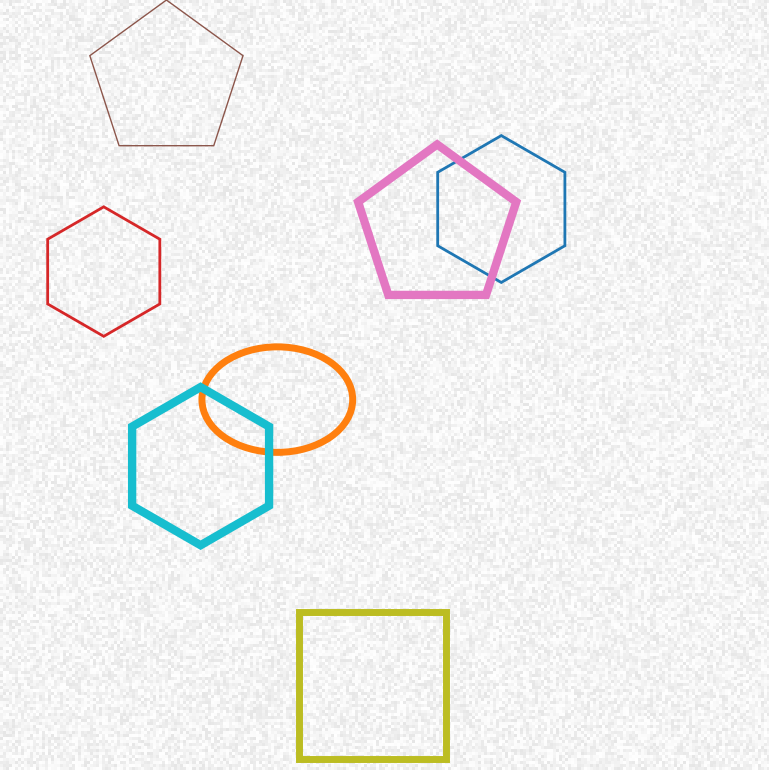[{"shape": "hexagon", "thickness": 1, "radius": 0.48, "center": [0.651, 0.729]}, {"shape": "oval", "thickness": 2.5, "radius": 0.49, "center": [0.36, 0.481]}, {"shape": "hexagon", "thickness": 1, "radius": 0.42, "center": [0.135, 0.647]}, {"shape": "pentagon", "thickness": 0.5, "radius": 0.52, "center": [0.216, 0.895]}, {"shape": "pentagon", "thickness": 3, "radius": 0.54, "center": [0.568, 0.704]}, {"shape": "square", "thickness": 2.5, "radius": 0.48, "center": [0.484, 0.11]}, {"shape": "hexagon", "thickness": 3, "radius": 0.51, "center": [0.261, 0.395]}]